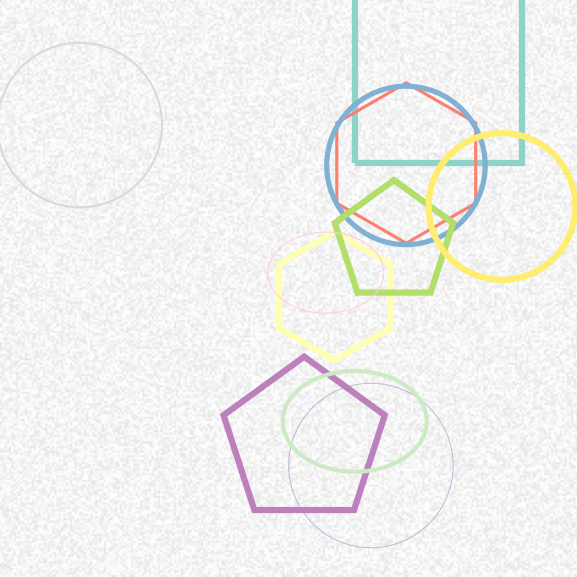[{"shape": "square", "thickness": 3, "radius": 0.72, "center": [0.76, 0.862]}, {"shape": "hexagon", "thickness": 3, "radius": 0.56, "center": [0.579, 0.486]}, {"shape": "circle", "thickness": 0.5, "radius": 0.71, "center": [0.642, 0.193]}, {"shape": "hexagon", "thickness": 1.5, "radius": 0.69, "center": [0.703, 0.717]}, {"shape": "circle", "thickness": 2.5, "radius": 0.69, "center": [0.703, 0.713]}, {"shape": "pentagon", "thickness": 3, "radius": 0.54, "center": [0.682, 0.58]}, {"shape": "oval", "thickness": 0.5, "radius": 0.5, "center": [0.564, 0.527]}, {"shape": "circle", "thickness": 1, "radius": 0.71, "center": [0.138, 0.783]}, {"shape": "pentagon", "thickness": 3, "radius": 0.73, "center": [0.527, 0.235]}, {"shape": "oval", "thickness": 2, "radius": 0.62, "center": [0.614, 0.27]}, {"shape": "circle", "thickness": 3, "radius": 0.64, "center": [0.869, 0.642]}]